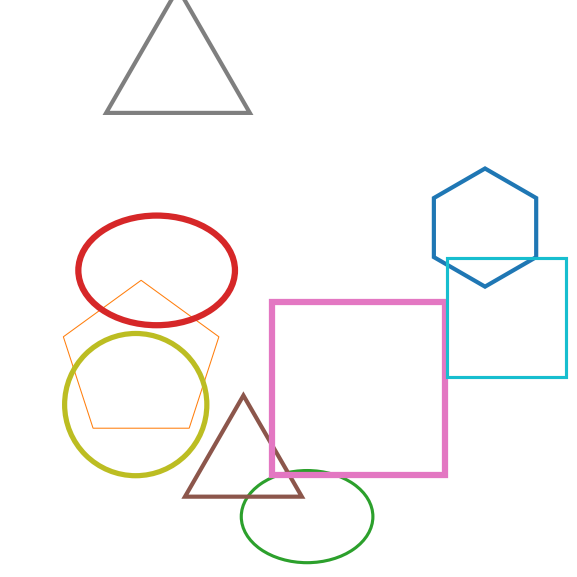[{"shape": "hexagon", "thickness": 2, "radius": 0.51, "center": [0.84, 0.605]}, {"shape": "pentagon", "thickness": 0.5, "radius": 0.71, "center": [0.244, 0.372]}, {"shape": "oval", "thickness": 1.5, "radius": 0.57, "center": [0.532, 0.105]}, {"shape": "oval", "thickness": 3, "radius": 0.68, "center": [0.271, 0.531]}, {"shape": "triangle", "thickness": 2, "radius": 0.58, "center": [0.421, 0.198]}, {"shape": "square", "thickness": 3, "radius": 0.75, "center": [0.621, 0.327]}, {"shape": "triangle", "thickness": 2, "radius": 0.72, "center": [0.308, 0.875]}, {"shape": "circle", "thickness": 2.5, "radius": 0.62, "center": [0.235, 0.299]}, {"shape": "square", "thickness": 1.5, "radius": 0.51, "center": [0.877, 0.449]}]